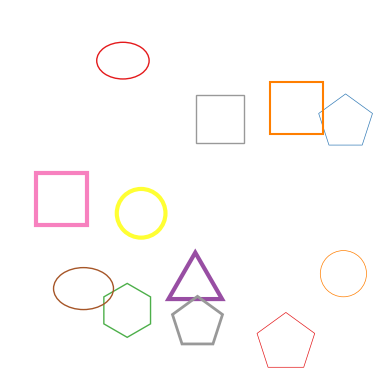[{"shape": "oval", "thickness": 1, "radius": 0.34, "center": [0.319, 0.843]}, {"shape": "pentagon", "thickness": 0.5, "radius": 0.39, "center": [0.743, 0.11]}, {"shape": "pentagon", "thickness": 0.5, "radius": 0.37, "center": [0.898, 0.683]}, {"shape": "hexagon", "thickness": 1, "radius": 0.35, "center": [0.33, 0.194]}, {"shape": "triangle", "thickness": 3, "radius": 0.4, "center": [0.507, 0.263]}, {"shape": "square", "thickness": 1.5, "radius": 0.34, "center": [0.77, 0.719]}, {"shape": "circle", "thickness": 0.5, "radius": 0.3, "center": [0.892, 0.289]}, {"shape": "circle", "thickness": 3, "radius": 0.32, "center": [0.367, 0.446]}, {"shape": "oval", "thickness": 1, "radius": 0.39, "center": [0.217, 0.25]}, {"shape": "square", "thickness": 3, "radius": 0.34, "center": [0.16, 0.483]}, {"shape": "square", "thickness": 1, "radius": 0.31, "center": [0.57, 0.691]}, {"shape": "pentagon", "thickness": 2, "radius": 0.34, "center": [0.513, 0.162]}]